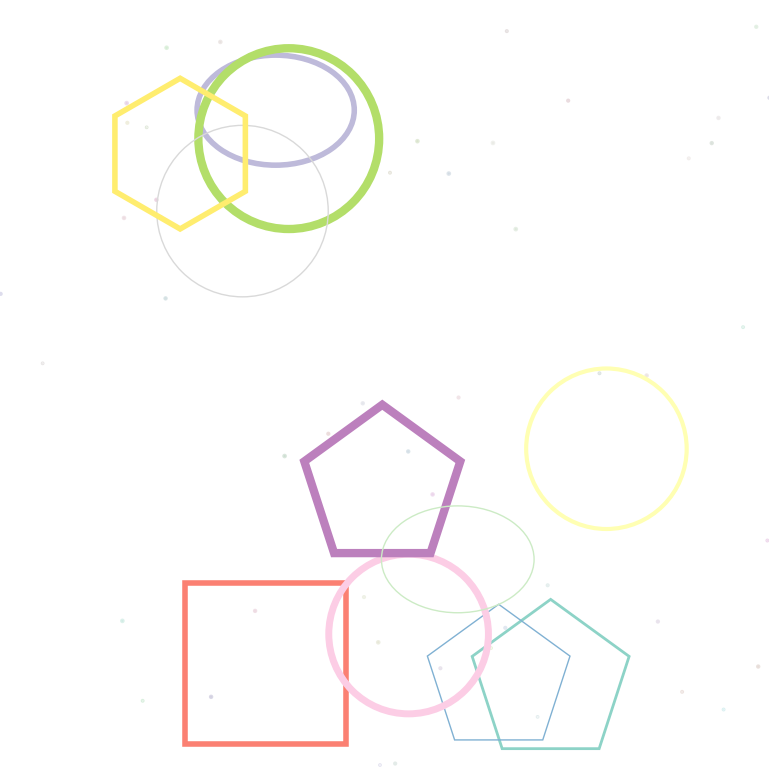[{"shape": "pentagon", "thickness": 1, "radius": 0.54, "center": [0.715, 0.114]}, {"shape": "circle", "thickness": 1.5, "radius": 0.52, "center": [0.788, 0.417]}, {"shape": "oval", "thickness": 2, "radius": 0.51, "center": [0.358, 0.857]}, {"shape": "square", "thickness": 2, "radius": 0.52, "center": [0.344, 0.138]}, {"shape": "pentagon", "thickness": 0.5, "radius": 0.49, "center": [0.648, 0.118]}, {"shape": "circle", "thickness": 3, "radius": 0.59, "center": [0.375, 0.82]}, {"shape": "circle", "thickness": 2.5, "radius": 0.52, "center": [0.531, 0.177]}, {"shape": "circle", "thickness": 0.5, "radius": 0.56, "center": [0.315, 0.726]}, {"shape": "pentagon", "thickness": 3, "radius": 0.53, "center": [0.496, 0.368]}, {"shape": "oval", "thickness": 0.5, "radius": 0.5, "center": [0.594, 0.274]}, {"shape": "hexagon", "thickness": 2, "radius": 0.49, "center": [0.234, 0.8]}]